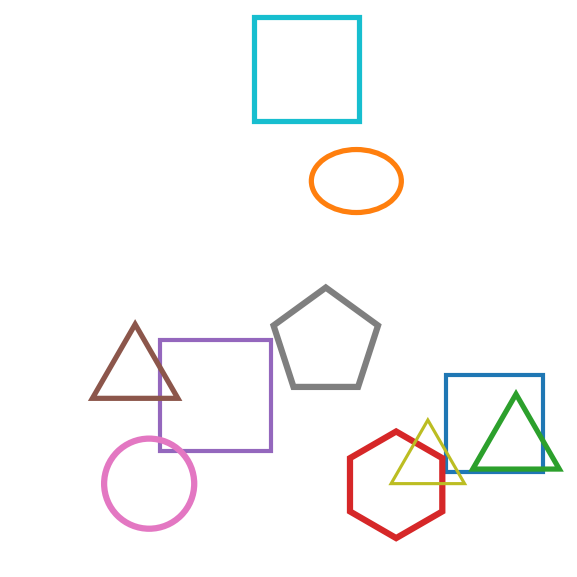[{"shape": "square", "thickness": 2, "radius": 0.42, "center": [0.856, 0.265]}, {"shape": "oval", "thickness": 2.5, "radius": 0.39, "center": [0.617, 0.686]}, {"shape": "triangle", "thickness": 2.5, "radius": 0.43, "center": [0.894, 0.23]}, {"shape": "hexagon", "thickness": 3, "radius": 0.46, "center": [0.686, 0.16]}, {"shape": "square", "thickness": 2, "radius": 0.48, "center": [0.374, 0.314]}, {"shape": "triangle", "thickness": 2.5, "radius": 0.43, "center": [0.234, 0.352]}, {"shape": "circle", "thickness": 3, "radius": 0.39, "center": [0.258, 0.162]}, {"shape": "pentagon", "thickness": 3, "radius": 0.48, "center": [0.564, 0.406]}, {"shape": "triangle", "thickness": 1.5, "radius": 0.37, "center": [0.741, 0.198]}, {"shape": "square", "thickness": 2.5, "radius": 0.45, "center": [0.53, 0.879]}]